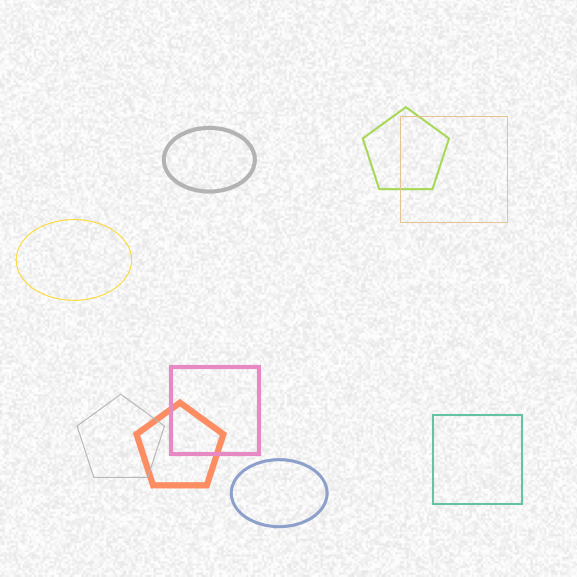[{"shape": "square", "thickness": 1, "radius": 0.39, "center": [0.826, 0.204]}, {"shape": "pentagon", "thickness": 3, "radius": 0.4, "center": [0.312, 0.223]}, {"shape": "oval", "thickness": 1.5, "radius": 0.41, "center": [0.483, 0.145]}, {"shape": "square", "thickness": 2, "radius": 0.38, "center": [0.373, 0.288]}, {"shape": "pentagon", "thickness": 1, "radius": 0.39, "center": [0.703, 0.735]}, {"shape": "oval", "thickness": 0.5, "radius": 0.5, "center": [0.128, 0.549]}, {"shape": "square", "thickness": 0.5, "radius": 0.46, "center": [0.785, 0.706]}, {"shape": "pentagon", "thickness": 0.5, "radius": 0.4, "center": [0.209, 0.237]}, {"shape": "oval", "thickness": 2, "radius": 0.39, "center": [0.362, 0.723]}]